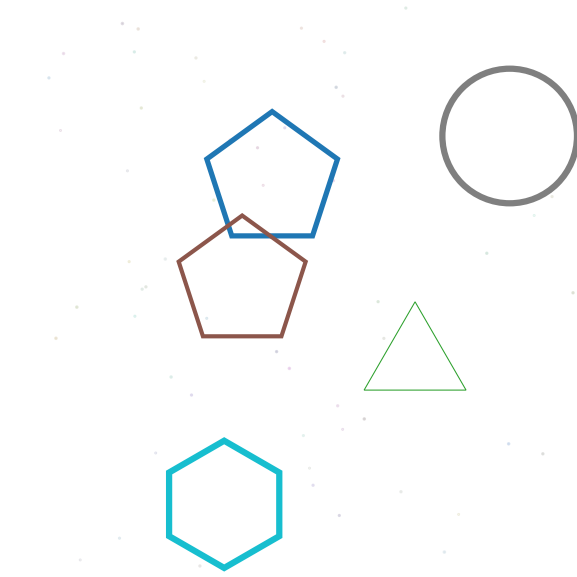[{"shape": "pentagon", "thickness": 2.5, "radius": 0.59, "center": [0.471, 0.687]}, {"shape": "triangle", "thickness": 0.5, "radius": 0.51, "center": [0.719, 0.375]}, {"shape": "pentagon", "thickness": 2, "radius": 0.58, "center": [0.419, 0.51]}, {"shape": "circle", "thickness": 3, "radius": 0.58, "center": [0.883, 0.764]}, {"shape": "hexagon", "thickness": 3, "radius": 0.55, "center": [0.388, 0.126]}]